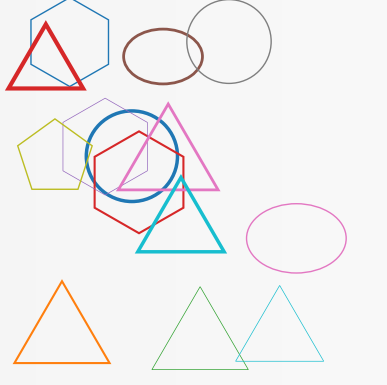[{"shape": "circle", "thickness": 2.5, "radius": 0.59, "center": [0.34, 0.594]}, {"shape": "hexagon", "thickness": 1, "radius": 0.58, "center": [0.18, 0.891]}, {"shape": "triangle", "thickness": 1.5, "radius": 0.71, "center": [0.16, 0.128]}, {"shape": "triangle", "thickness": 0.5, "radius": 0.72, "center": [0.516, 0.112]}, {"shape": "triangle", "thickness": 3, "radius": 0.56, "center": [0.118, 0.826]}, {"shape": "hexagon", "thickness": 1.5, "radius": 0.66, "center": [0.359, 0.527]}, {"shape": "hexagon", "thickness": 0.5, "radius": 0.63, "center": [0.271, 0.619]}, {"shape": "oval", "thickness": 2, "radius": 0.51, "center": [0.421, 0.853]}, {"shape": "oval", "thickness": 1, "radius": 0.64, "center": [0.765, 0.381]}, {"shape": "triangle", "thickness": 2, "radius": 0.74, "center": [0.434, 0.581]}, {"shape": "circle", "thickness": 1, "radius": 0.54, "center": [0.591, 0.892]}, {"shape": "pentagon", "thickness": 1, "radius": 0.51, "center": [0.142, 0.59]}, {"shape": "triangle", "thickness": 2.5, "radius": 0.64, "center": [0.467, 0.41]}, {"shape": "triangle", "thickness": 0.5, "radius": 0.66, "center": [0.722, 0.127]}]